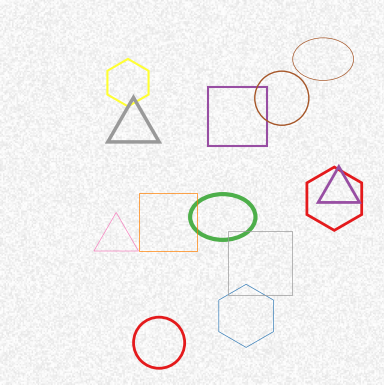[{"shape": "hexagon", "thickness": 2, "radius": 0.41, "center": [0.868, 0.484]}, {"shape": "circle", "thickness": 2, "radius": 0.33, "center": [0.413, 0.11]}, {"shape": "hexagon", "thickness": 0.5, "radius": 0.41, "center": [0.639, 0.18]}, {"shape": "oval", "thickness": 3, "radius": 0.42, "center": [0.579, 0.436]}, {"shape": "square", "thickness": 1.5, "radius": 0.38, "center": [0.616, 0.697]}, {"shape": "triangle", "thickness": 2, "radius": 0.31, "center": [0.88, 0.505]}, {"shape": "square", "thickness": 0.5, "radius": 0.38, "center": [0.437, 0.424]}, {"shape": "hexagon", "thickness": 1.5, "radius": 0.31, "center": [0.332, 0.785]}, {"shape": "circle", "thickness": 1, "radius": 0.35, "center": [0.732, 0.745]}, {"shape": "oval", "thickness": 0.5, "radius": 0.4, "center": [0.839, 0.846]}, {"shape": "triangle", "thickness": 0.5, "radius": 0.33, "center": [0.302, 0.381]}, {"shape": "square", "thickness": 0.5, "radius": 0.41, "center": [0.675, 0.318]}, {"shape": "triangle", "thickness": 2.5, "radius": 0.38, "center": [0.347, 0.67]}]